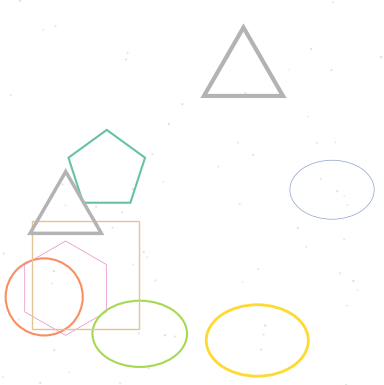[{"shape": "pentagon", "thickness": 1.5, "radius": 0.52, "center": [0.277, 0.558]}, {"shape": "circle", "thickness": 1.5, "radius": 0.5, "center": [0.115, 0.229]}, {"shape": "oval", "thickness": 0.5, "radius": 0.55, "center": [0.862, 0.507]}, {"shape": "hexagon", "thickness": 0.5, "radius": 0.61, "center": [0.17, 0.251]}, {"shape": "oval", "thickness": 1.5, "radius": 0.61, "center": [0.363, 0.133]}, {"shape": "oval", "thickness": 2, "radius": 0.66, "center": [0.668, 0.116]}, {"shape": "square", "thickness": 1, "radius": 0.7, "center": [0.222, 0.286]}, {"shape": "triangle", "thickness": 3, "radius": 0.59, "center": [0.632, 0.81]}, {"shape": "triangle", "thickness": 2.5, "radius": 0.53, "center": [0.171, 0.447]}]